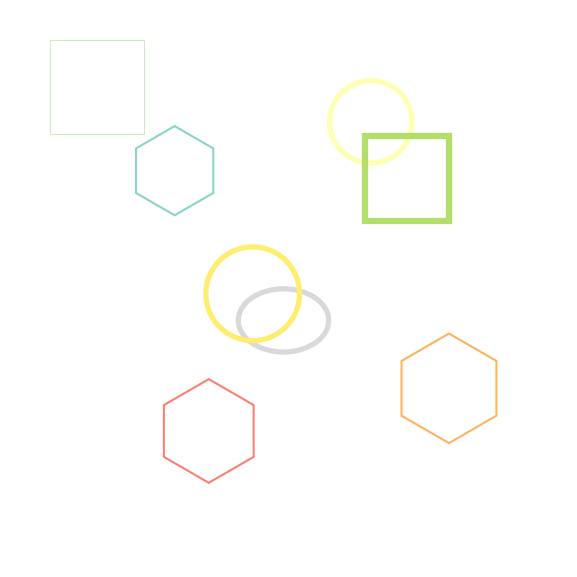[{"shape": "hexagon", "thickness": 1, "radius": 0.39, "center": [0.302, 0.704]}, {"shape": "circle", "thickness": 2.5, "radius": 0.36, "center": [0.642, 0.788]}, {"shape": "hexagon", "thickness": 1, "radius": 0.45, "center": [0.361, 0.253]}, {"shape": "hexagon", "thickness": 1, "radius": 0.47, "center": [0.777, 0.327]}, {"shape": "square", "thickness": 3, "radius": 0.37, "center": [0.705, 0.69]}, {"shape": "oval", "thickness": 2.5, "radius": 0.39, "center": [0.491, 0.444]}, {"shape": "square", "thickness": 0.5, "radius": 0.41, "center": [0.167, 0.848]}, {"shape": "circle", "thickness": 2.5, "radius": 0.41, "center": [0.438, 0.49]}]